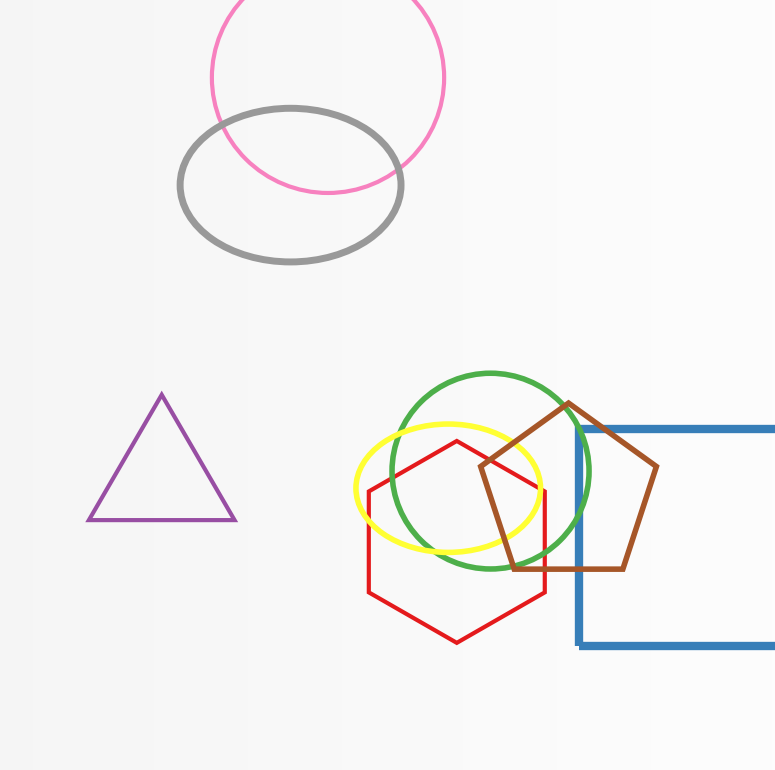[{"shape": "hexagon", "thickness": 1.5, "radius": 0.66, "center": [0.589, 0.296]}, {"shape": "square", "thickness": 3, "radius": 0.7, "center": [0.887, 0.302]}, {"shape": "circle", "thickness": 2, "radius": 0.64, "center": [0.633, 0.388]}, {"shape": "triangle", "thickness": 1.5, "radius": 0.54, "center": [0.209, 0.379]}, {"shape": "oval", "thickness": 2, "radius": 0.6, "center": [0.578, 0.366]}, {"shape": "pentagon", "thickness": 2, "radius": 0.6, "center": [0.734, 0.357]}, {"shape": "circle", "thickness": 1.5, "radius": 0.75, "center": [0.423, 0.899]}, {"shape": "oval", "thickness": 2.5, "radius": 0.71, "center": [0.375, 0.76]}]